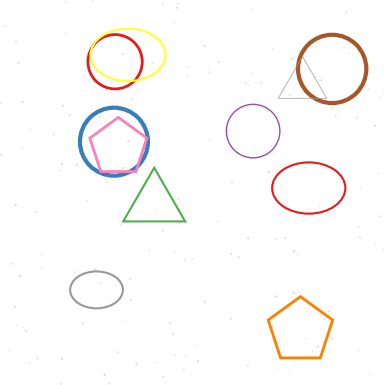[{"shape": "oval", "thickness": 1.5, "radius": 0.48, "center": [0.802, 0.512]}, {"shape": "circle", "thickness": 2, "radius": 0.35, "center": [0.299, 0.84]}, {"shape": "circle", "thickness": 3, "radius": 0.44, "center": [0.296, 0.632]}, {"shape": "triangle", "thickness": 1.5, "radius": 0.46, "center": [0.401, 0.471]}, {"shape": "circle", "thickness": 1, "radius": 0.35, "center": [0.657, 0.66]}, {"shape": "pentagon", "thickness": 2, "radius": 0.44, "center": [0.78, 0.142]}, {"shape": "oval", "thickness": 1.5, "radius": 0.49, "center": [0.332, 0.857]}, {"shape": "circle", "thickness": 3, "radius": 0.44, "center": [0.863, 0.821]}, {"shape": "pentagon", "thickness": 2, "radius": 0.39, "center": [0.307, 0.617]}, {"shape": "triangle", "thickness": 0.5, "radius": 0.36, "center": [0.786, 0.781]}, {"shape": "oval", "thickness": 1.5, "radius": 0.34, "center": [0.251, 0.247]}]